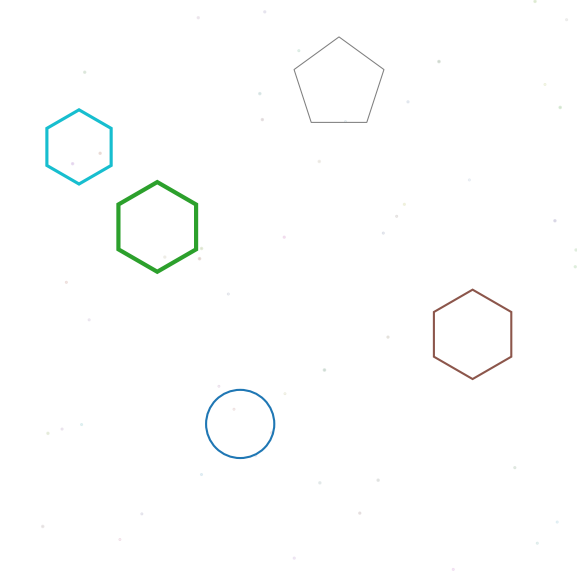[{"shape": "circle", "thickness": 1, "radius": 0.3, "center": [0.416, 0.265]}, {"shape": "hexagon", "thickness": 2, "radius": 0.39, "center": [0.272, 0.606]}, {"shape": "hexagon", "thickness": 1, "radius": 0.39, "center": [0.818, 0.42]}, {"shape": "pentagon", "thickness": 0.5, "radius": 0.41, "center": [0.587, 0.853]}, {"shape": "hexagon", "thickness": 1.5, "radius": 0.32, "center": [0.137, 0.745]}]